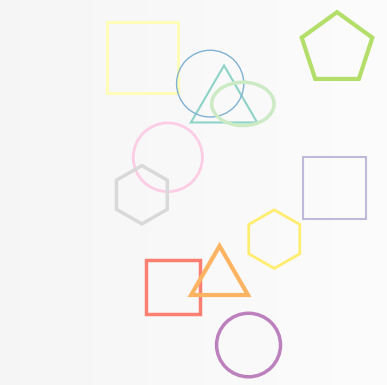[{"shape": "triangle", "thickness": 1.5, "radius": 0.49, "center": [0.578, 0.731]}, {"shape": "square", "thickness": 2, "radius": 0.46, "center": [0.368, 0.851]}, {"shape": "square", "thickness": 1.5, "radius": 0.4, "center": [0.864, 0.511]}, {"shape": "square", "thickness": 2.5, "radius": 0.35, "center": [0.446, 0.254]}, {"shape": "circle", "thickness": 1, "radius": 0.43, "center": [0.542, 0.783]}, {"shape": "triangle", "thickness": 3, "radius": 0.42, "center": [0.567, 0.276]}, {"shape": "pentagon", "thickness": 3, "radius": 0.48, "center": [0.87, 0.873]}, {"shape": "circle", "thickness": 2, "radius": 0.45, "center": [0.433, 0.591]}, {"shape": "hexagon", "thickness": 2.5, "radius": 0.38, "center": [0.366, 0.494]}, {"shape": "circle", "thickness": 2.5, "radius": 0.41, "center": [0.641, 0.104]}, {"shape": "oval", "thickness": 2.5, "radius": 0.4, "center": [0.627, 0.73]}, {"shape": "hexagon", "thickness": 2, "radius": 0.38, "center": [0.708, 0.379]}]